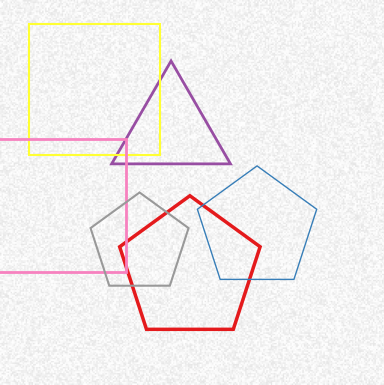[{"shape": "pentagon", "thickness": 2.5, "radius": 0.96, "center": [0.493, 0.3]}, {"shape": "pentagon", "thickness": 1, "radius": 0.81, "center": [0.668, 0.406]}, {"shape": "triangle", "thickness": 2, "radius": 0.89, "center": [0.444, 0.663]}, {"shape": "square", "thickness": 1.5, "radius": 0.85, "center": [0.246, 0.768]}, {"shape": "square", "thickness": 2, "radius": 0.87, "center": [0.155, 0.467]}, {"shape": "pentagon", "thickness": 1.5, "radius": 0.67, "center": [0.362, 0.366]}]